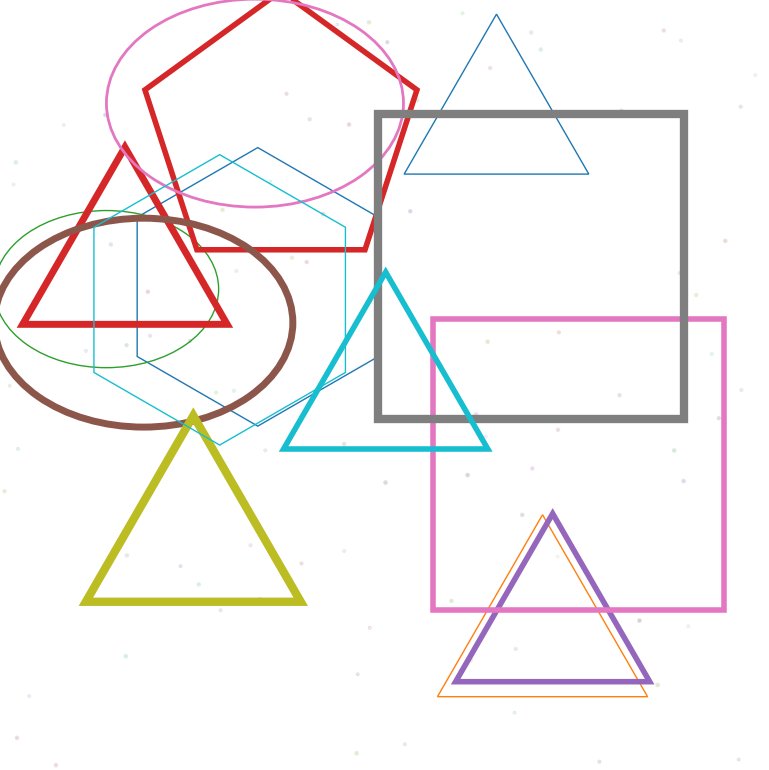[{"shape": "hexagon", "thickness": 0.5, "radius": 0.9, "center": [0.335, 0.627]}, {"shape": "triangle", "thickness": 0.5, "radius": 0.69, "center": [0.645, 0.843]}, {"shape": "triangle", "thickness": 0.5, "radius": 0.79, "center": [0.705, 0.174]}, {"shape": "oval", "thickness": 0.5, "radius": 0.73, "center": [0.138, 0.625]}, {"shape": "triangle", "thickness": 2.5, "radius": 0.77, "center": [0.162, 0.655]}, {"shape": "pentagon", "thickness": 2, "radius": 0.93, "center": [0.365, 0.826]}, {"shape": "triangle", "thickness": 2, "radius": 0.73, "center": [0.718, 0.187]}, {"shape": "oval", "thickness": 2.5, "radius": 0.97, "center": [0.187, 0.581]}, {"shape": "oval", "thickness": 1, "radius": 0.96, "center": [0.331, 0.866]}, {"shape": "square", "thickness": 2, "radius": 0.95, "center": [0.751, 0.397]}, {"shape": "square", "thickness": 3, "radius": 0.99, "center": [0.69, 0.654]}, {"shape": "triangle", "thickness": 3, "radius": 0.81, "center": [0.251, 0.299]}, {"shape": "triangle", "thickness": 2, "radius": 0.77, "center": [0.501, 0.493]}, {"shape": "hexagon", "thickness": 0.5, "radius": 0.94, "center": [0.285, 0.611]}]